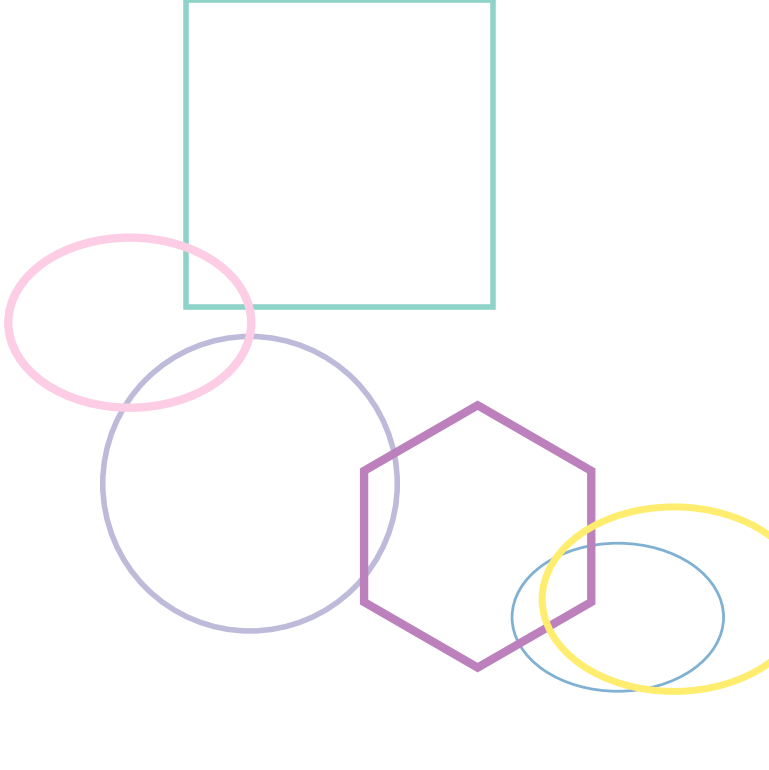[{"shape": "square", "thickness": 2, "radius": 0.99, "center": [0.441, 0.801]}, {"shape": "circle", "thickness": 2, "radius": 0.96, "center": [0.325, 0.372]}, {"shape": "oval", "thickness": 1, "radius": 0.69, "center": [0.802, 0.198]}, {"shape": "oval", "thickness": 3, "radius": 0.79, "center": [0.169, 0.581]}, {"shape": "hexagon", "thickness": 3, "radius": 0.85, "center": [0.62, 0.303]}, {"shape": "oval", "thickness": 2.5, "radius": 0.86, "center": [0.875, 0.222]}]